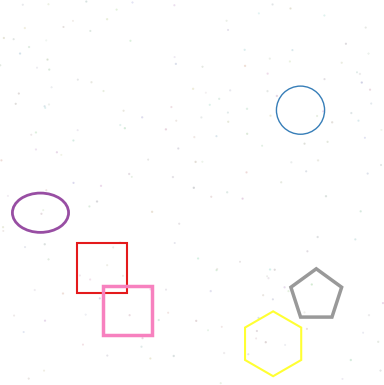[{"shape": "square", "thickness": 1.5, "radius": 0.32, "center": [0.264, 0.305]}, {"shape": "circle", "thickness": 1, "radius": 0.31, "center": [0.781, 0.714]}, {"shape": "oval", "thickness": 2, "radius": 0.36, "center": [0.105, 0.447]}, {"shape": "hexagon", "thickness": 1.5, "radius": 0.42, "center": [0.709, 0.107]}, {"shape": "square", "thickness": 2.5, "radius": 0.32, "center": [0.33, 0.193]}, {"shape": "pentagon", "thickness": 2.5, "radius": 0.35, "center": [0.821, 0.232]}]